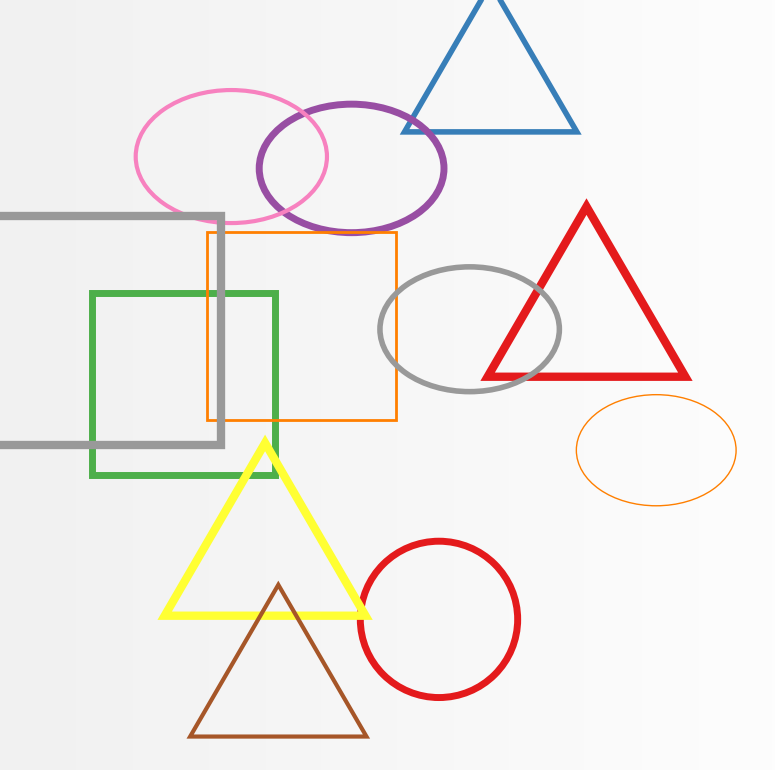[{"shape": "circle", "thickness": 2.5, "radius": 0.51, "center": [0.566, 0.196]}, {"shape": "triangle", "thickness": 3, "radius": 0.74, "center": [0.757, 0.584]}, {"shape": "triangle", "thickness": 2, "radius": 0.64, "center": [0.633, 0.893]}, {"shape": "square", "thickness": 2.5, "radius": 0.59, "center": [0.237, 0.501]}, {"shape": "oval", "thickness": 2.5, "radius": 0.6, "center": [0.454, 0.781]}, {"shape": "oval", "thickness": 0.5, "radius": 0.52, "center": [0.847, 0.415]}, {"shape": "square", "thickness": 1, "radius": 0.61, "center": [0.389, 0.577]}, {"shape": "triangle", "thickness": 3, "radius": 0.75, "center": [0.342, 0.275]}, {"shape": "triangle", "thickness": 1.5, "radius": 0.66, "center": [0.359, 0.109]}, {"shape": "oval", "thickness": 1.5, "radius": 0.62, "center": [0.298, 0.797]}, {"shape": "square", "thickness": 3, "radius": 0.74, "center": [0.136, 0.571]}, {"shape": "oval", "thickness": 2, "radius": 0.58, "center": [0.606, 0.572]}]